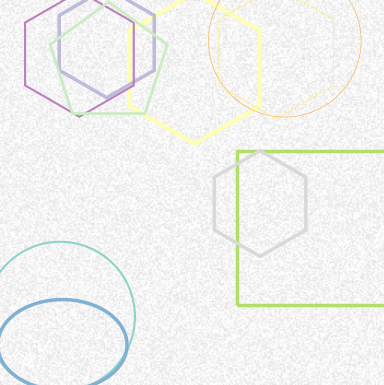[{"shape": "circle", "thickness": 1.5, "radius": 0.97, "center": [0.156, 0.178]}, {"shape": "hexagon", "thickness": 3, "radius": 0.98, "center": [0.505, 0.822]}, {"shape": "hexagon", "thickness": 2.5, "radius": 0.71, "center": [0.277, 0.889]}, {"shape": "oval", "thickness": 2.5, "radius": 0.84, "center": [0.162, 0.104]}, {"shape": "circle", "thickness": 0.5, "radius": 0.99, "center": [0.74, 0.894]}, {"shape": "square", "thickness": 2.5, "radius": 1.0, "center": [0.815, 0.407]}, {"shape": "hexagon", "thickness": 2.5, "radius": 0.69, "center": [0.676, 0.471]}, {"shape": "hexagon", "thickness": 1.5, "radius": 0.81, "center": [0.206, 0.86]}, {"shape": "pentagon", "thickness": 2, "radius": 0.8, "center": [0.282, 0.835]}, {"shape": "hexagon", "thickness": 0.5, "radius": 0.86, "center": [0.717, 0.863]}]